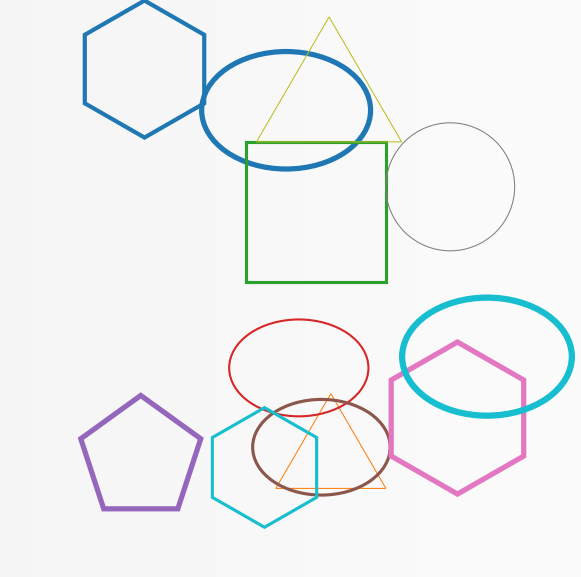[{"shape": "hexagon", "thickness": 2, "radius": 0.59, "center": [0.249, 0.88]}, {"shape": "oval", "thickness": 2.5, "radius": 0.73, "center": [0.492, 0.808]}, {"shape": "triangle", "thickness": 0.5, "radius": 0.55, "center": [0.569, 0.208]}, {"shape": "square", "thickness": 1.5, "radius": 0.6, "center": [0.543, 0.632]}, {"shape": "oval", "thickness": 1, "radius": 0.6, "center": [0.514, 0.362]}, {"shape": "pentagon", "thickness": 2.5, "radius": 0.54, "center": [0.242, 0.206]}, {"shape": "oval", "thickness": 1.5, "radius": 0.59, "center": [0.553, 0.225]}, {"shape": "hexagon", "thickness": 2.5, "radius": 0.66, "center": [0.787, 0.275]}, {"shape": "circle", "thickness": 0.5, "radius": 0.55, "center": [0.775, 0.676]}, {"shape": "triangle", "thickness": 0.5, "radius": 0.72, "center": [0.566, 0.826]}, {"shape": "hexagon", "thickness": 1.5, "radius": 0.52, "center": [0.455, 0.19]}, {"shape": "oval", "thickness": 3, "radius": 0.73, "center": [0.838, 0.382]}]